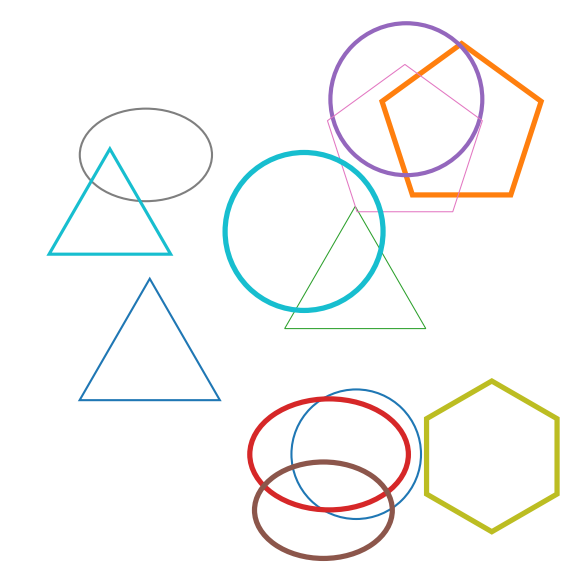[{"shape": "circle", "thickness": 1, "radius": 0.56, "center": [0.617, 0.213]}, {"shape": "triangle", "thickness": 1, "radius": 0.7, "center": [0.259, 0.376]}, {"shape": "pentagon", "thickness": 2.5, "radius": 0.72, "center": [0.799, 0.779]}, {"shape": "triangle", "thickness": 0.5, "radius": 0.71, "center": [0.615, 0.501]}, {"shape": "oval", "thickness": 2.5, "radius": 0.69, "center": [0.57, 0.212]}, {"shape": "circle", "thickness": 2, "radius": 0.66, "center": [0.704, 0.827]}, {"shape": "oval", "thickness": 2.5, "radius": 0.6, "center": [0.56, 0.116]}, {"shape": "pentagon", "thickness": 0.5, "radius": 0.71, "center": [0.701, 0.747]}, {"shape": "oval", "thickness": 1, "radius": 0.57, "center": [0.253, 0.731]}, {"shape": "hexagon", "thickness": 2.5, "radius": 0.65, "center": [0.852, 0.209]}, {"shape": "circle", "thickness": 2.5, "radius": 0.68, "center": [0.527, 0.598]}, {"shape": "triangle", "thickness": 1.5, "radius": 0.61, "center": [0.19, 0.62]}]